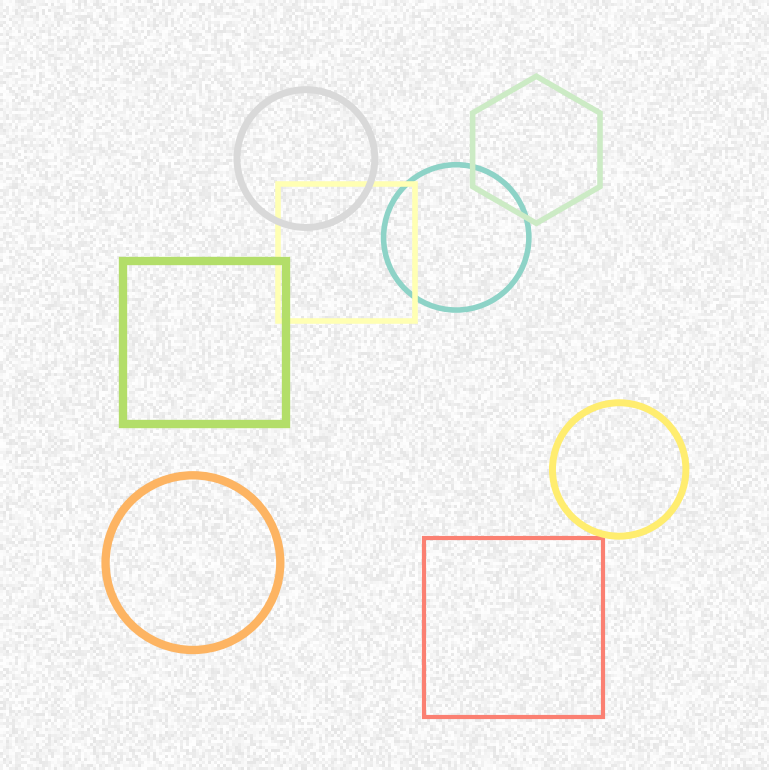[{"shape": "circle", "thickness": 2, "radius": 0.47, "center": [0.592, 0.692]}, {"shape": "square", "thickness": 2, "radius": 0.44, "center": [0.45, 0.672]}, {"shape": "square", "thickness": 1.5, "radius": 0.58, "center": [0.667, 0.185]}, {"shape": "circle", "thickness": 3, "radius": 0.57, "center": [0.251, 0.269]}, {"shape": "square", "thickness": 3, "radius": 0.53, "center": [0.266, 0.556]}, {"shape": "circle", "thickness": 2.5, "radius": 0.45, "center": [0.397, 0.794]}, {"shape": "hexagon", "thickness": 2, "radius": 0.48, "center": [0.697, 0.805]}, {"shape": "circle", "thickness": 2.5, "radius": 0.43, "center": [0.804, 0.39]}]